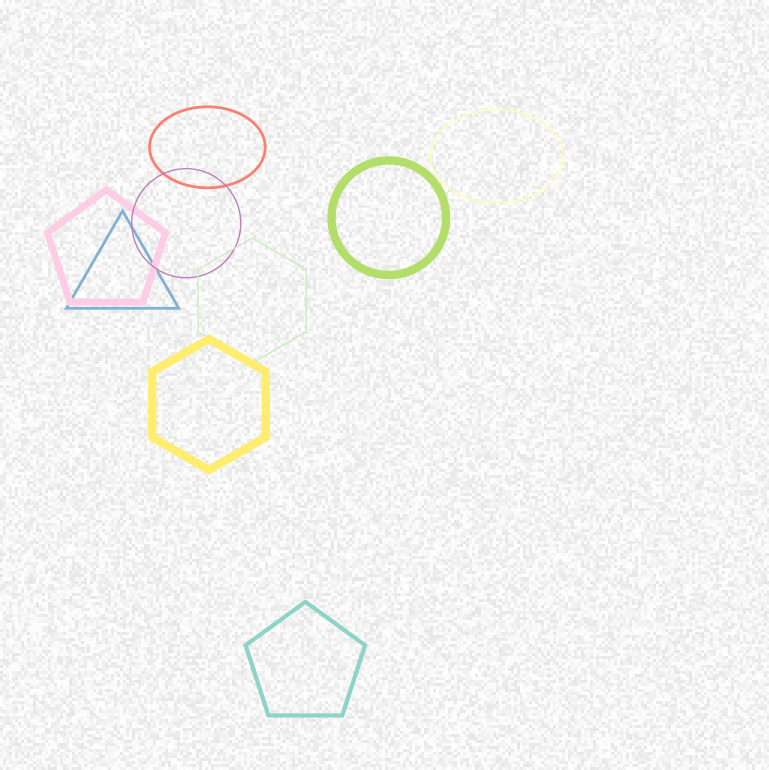[{"shape": "pentagon", "thickness": 1.5, "radius": 0.41, "center": [0.397, 0.137]}, {"shape": "oval", "thickness": 0.5, "radius": 0.43, "center": [0.645, 0.797]}, {"shape": "oval", "thickness": 1, "radius": 0.38, "center": [0.269, 0.809]}, {"shape": "triangle", "thickness": 1, "radius": 0.42, "center": [0.159, 0.642]}, {"shape": "circle", "thickness": 3, "radius": 0.37, "center": [0.505, 0.717]}, {"shape": "pentagon", "thickness": 2.5, "radius": 0.4, "center": [0.138, 0.673]}, {"shape": "circle", "thickness": 0.5, "radius": 0.35, "center": [0.242, 0.71]}, {"shape": "hexagon", "thickness": 0.5, "radius": 0.41, "center": [0.327, 0.61]}, {"shape": "hexagon", "thickness": 3, "radius": 0.43, "center": [0.271, 0.475]}]